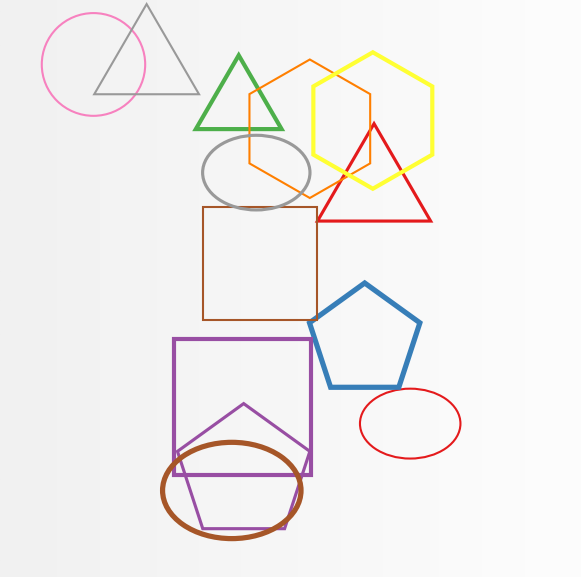[{"shape": "oval", "thickness": 1, "radius": 0.43, "center": [0.706, 0.266]}, {"shape": "triangle", "thickness": 1.5, "radius": 0.56, "center": [0.644, 0.673]}, {"shape": "pentagon", "thickness": 2.5, "radius": 0.5, "center": [0.627, 0.409]}, {"shape": "triangle", "thickness": 2, "radius": 0.43, "center": [0.411, 0.818]}, {"shape": "pentagon", "thickness": 1.5, "radius": 0.6, "center": [0.419, 0.181]}, {"shape": "square", "thickness": 2, "radius": 0.59, "center": [0.417, 0.295]}, {"shape": "hexagon", "thickness": 1, "radius": 0.6, "center": [0.533, 0.776]}, {"shape": "hexagon", "thickness": 2, "radius": 0.59, "center": [0.641, 0.79]}, {"shape": "oval", "thickness": 2.5, "radius": 0.6, "center": [0.399, 0.15]}, {"shape": "square", "thickness": 1, "radius": 0.49, "center": [0.447, 0.543]}, {"shape": "circle", "thickness": 1, "radius": 0.44, "center": [0.161, 0.888]}, {"shape": "oval", "thickness": 1.5, "radius": 0.46, "center": [0.441, 0.7]}, {"shape": "triangle", "thickness": 1, "radius": 0.52, "center": [0.252, 0.888]}]